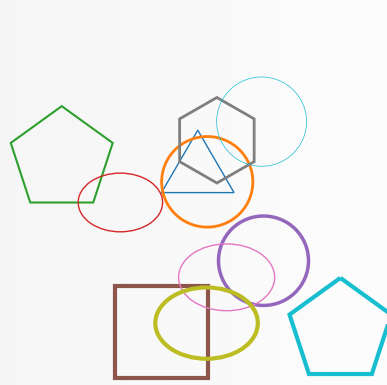[{"shape": "triangle", "thickness": 1, "radius": 0.54, "center": [0.51, 0.554]}, {"shape": "circle", "thickness": 2, "radius": 0.59, "center": [0.535, 0.528]}, {"shape": "pentagon", "thickness": 1.5, "radius": 0.69, "center": [0.159, 0.586]}, {"shape": "oval", "thickness": 1, "radius": 0.54, "center": [0.311, 0.474]}, {"shape": "circle", "thickness": 2.5, "radius": 0.58, "center": [0.68, 0.323]}, {"shape": "square", "thickness": 3, "radius": 0.6, "center": [0.416, 0.138]}, {"shape": "oval", "thickness": 1, "radius": 0.62, "center": [0.585, 0.28]}, {"shape": "hexagon", "thickness": 2, "radius": 0.56, "center": [0.56, 0.636]}, {"shape": "oval", "thickness": 3, "radius": 0.66, "center": [0.533, 0.161]}, {"shape": "circle", "thickness": 0.5, "radius": 0.58, "center": [0.675, 0.684]}, {"shape": "pentagon", "thickness": 3, "radius": 0.69, "center": [0.878, 0.14]}]